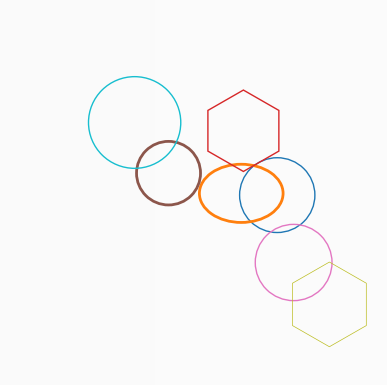[{"shape": "circle", "thickness": 1, "radius": 0.49, "center": [0.715, 0.493]}, {"shape": "oval", "thickness": 2, "radius": 0.54, "center": [0.623, 0.498]}, {"shape": "hexagon", "thickness": 1, "radius": 0.53, "center": [0.628, 0.66]}, {"shape": "circle", "thickness": 2, "radius": 0.41, "center": [0.435, 0.55]}, {"shape": "circle", "thickness": 1, "radius": 0.5, "center": [0.758, 0.318]}, {"shape": "hexagon", "thickness": 0.5, "radius": 0.55, "center": [0.85, 0.209]}, {"shape": "circle", "thickness": 1, "radius": 0.6, "center": [0.347, 0.682]}]